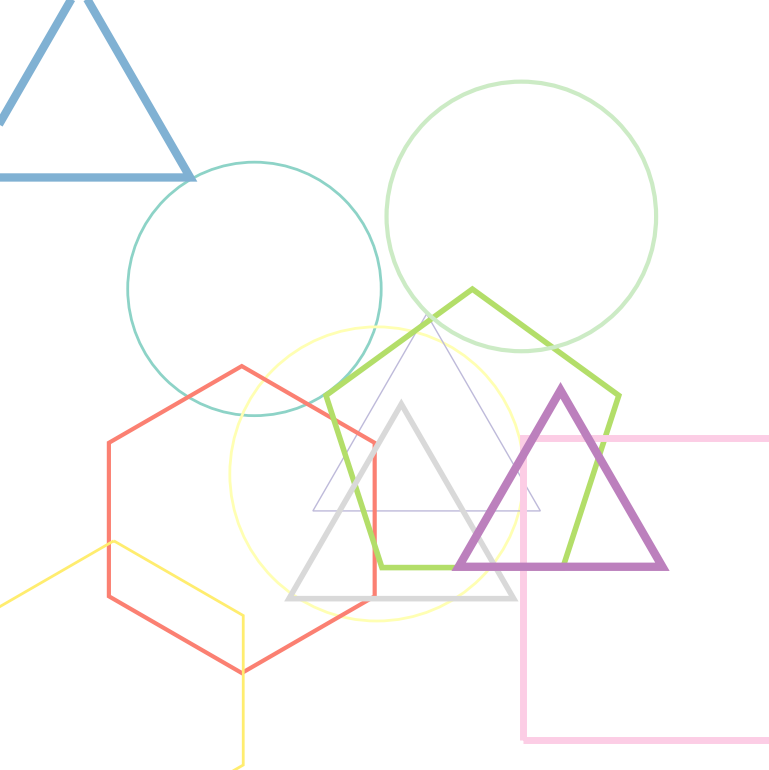[{"shape": "circle", "thickness": 1, "radius": 0.82, "center": [0.33, 0.625]}, {"shape": "circle", "thickness": 1, "radius": 0.95, "center": [0.489, 0.384]}, {"shape": "triangle", "thickness": 0.5, "radius": 0.85, "center": [0.554, 0.422]}, {"shape": "hexagon", "thickness": 1.5, "radius": 1.0, "center": [0.314, 0.325]}, {"shape": "triangle", "thickness": 3, "radius": 0.83, "center": [0.103, 0.853]}, {"shape": "pentagon", "thickness": 2, "radius": 1.0, "center": [0.613, 0.425]}, {"shape": "square", "thickness": 2.5, "radius": 0.98, "center": [0.876, 0.235]}, {"shape": "triangle", "thickness": 2, "radius": 0.84, "center": [0.521, 0.307]}, {"shape": "triangle", "thickness": 3, "radius": 0.76, "center": [0.728, 0.34]}, {"shape": "circle", "thickness": 1.5, "radius": 0.88, "center": [0.677, 0.719]}, {"shape": "hexagon", "thickness": 1, "radius": 0.97, "center": [0.148, 0.104]}]